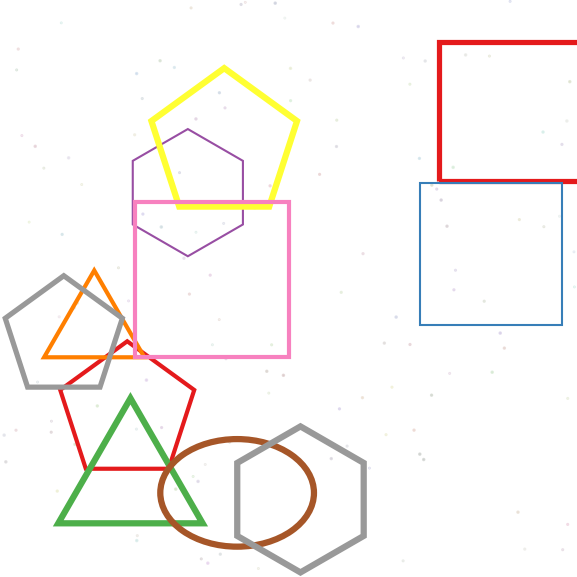[{"shape": "square", "thickness": 2.5, "radius": 0.6, "center": [0.881, 0.806]}, {"shape": "pentagon", "thickness": 2, "radius": 0.61, "center": [0.22, 0.286]}, {"shape": "square", "thickness": 1, "radius": 0.61, "center": [0.85, 0.559]}, {"shape": "triangle", "thickness": 3, "radius": 0.72, "center": [0.226, 0.165]}, {"shape": "hexagon", "thickness": 1, "radius": 0.55, "center": [0.325, 0.666]}, {"shape": "triangle", "thickness": 2, "radius": 0.5, "center": [0.163, 0.431]}, {"shape": "pentagon", "thickness": 3, "radius": 0.66, "center": [0.388, 0.749]}, {"shape": "oval", "thickness": 3, "radius": 0.67, "center": [0.411, 0.146]}, {"shape": "square", "thickness": 2, "radius": 0.67, "center": [0.368, 0.515]}, {"shape": "hexagon", "thickness": 3, "radius": 0.63, "center": [0.52, 0.134]}, {"shape": "pentagon", "thickness": 2.5, "radius": 0.53, "center": [0.11, 0.415]}]